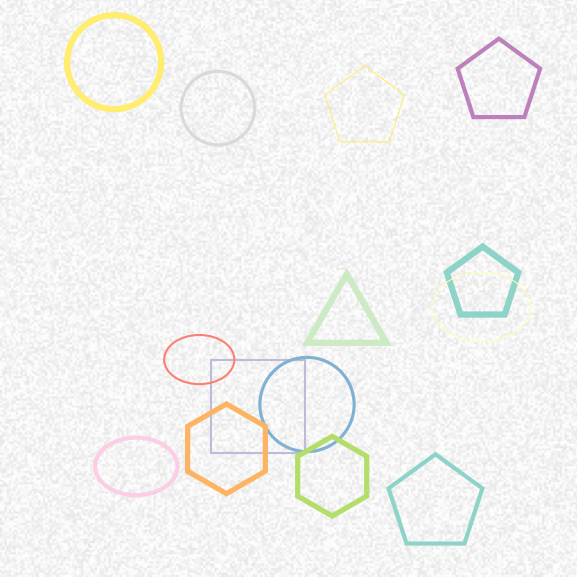[{"shape": "pentagon", "thickness": 3, "radius": 0.33, "center": [0.836, 0.507]}, {"shape": "pentagon", "thickness": 2, "radius": 0.43, "center": [0.754, 0.127]}, {"shape": "oval", "thickness": 0.5, "radius": 0.43, "center": [0.833, 0.468]}, {"shape": "square", "thickness": 1, "radius": 0.4, "center": [0.446, 0.295]}, {"shape": "oval", "thickness": 1, "radius": 0.3, "center": [0.345, 0.377]}, {"shape": "circle", "thickness": 1.5, "radius": 0.41, "center": [0.532, 0.299]}, {"shape": "hexagon", "thickness": 2.5, "radius": 0.39, "center": [0.392, 0.222]}, {"shape": "hexagon", "thickness": 2.5, "radius": 0.35, "center": [0.575, 0.175]}, {"shape": "oval", "thickness": 2, "radius": 0.36, "center": [0.236, 0.191]}, {"shape": "circle", "thickness": 1.5, "radius": 0.32, "center": [0.377, 0.812]}, {"shape": "pentagon", "thickness": 2, "radius": 0.38, "center": [0.864, 0.857]}, {"shape": "triangle", "thickness": 3, "radius": 0.4, "center": [0.6, 0.445]}, {"shape": "circle", "thickness": 3, "radius": 0.41, "center": [0.198, 0.891]}, {"shape": "pentagon", "thickness": 0.5, "radius": 0.36, "center": [0.631, 0.812]}]